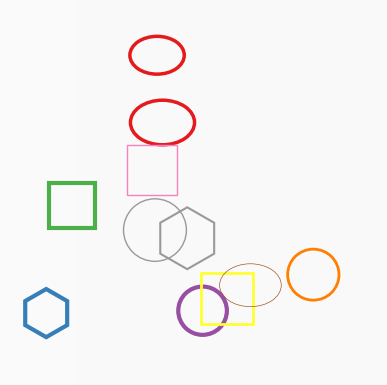[{"shape": "oval", "thickness": 2.5, "radius": 0.41, "center": [0.419, 0.682]}, {"shape": "oval", "thickness": 2.5, "radius": 0.35, "center": [0.405, 0.857]}, {"shape": "hexagon", "thickness": 3, "radius": 0.31, "center": [0.119, 0.187]}, {"shape": "square", "thickness": 3, "radius": 0.29, "center": [0.186, 0.466]}, {"shape": "circle", "thickness": 3, "radius": 0.31, "center": [0.523, 0.193]}, {"shape": "circle", "thickness": 2, "radius": 0.33, "center": [0.809, 0.287]}, {"shape": "square", "thickness": 2, "radius": 0.33, "center": [0.586, 0.224]}, {"shape": "oval", "thickness": 0.5, "radius": 0.4, "center": [0.646, 0.259]}, {"shape": "square", "thickness": 1, "radius": 0.33, "center": [0.393, 0.559]}, {"shape": "circle", "thickness": 1, "radius": 0.41, "center": [0.4, 0.402]}, {"shape": "hexagon", "thickness": 1.5, "radius": 0.4, "center": [0.483, 0.381]}]